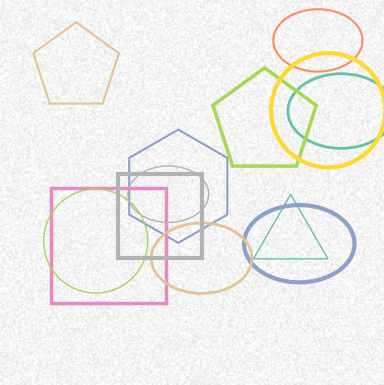[{"shape": "triangle", "thickness": 1, "radius": 0.56, "center": [0.755, 0.384]}, {"shape": "oval", "thickness": 2, "radius": 0.69, "center": [0.886, 0.712]}, {"shape": "oval", "thickness": 1.5, "radius": 0.58, "center": [0.826, 0.895]}, {"shape": "hexagon", "thickness": 1.5, "radius": 0.74, "center": [0.463, 0.516]}, {"shape": "oval", "thickness": 3, "radius": 0.72, "center": [0.777, 0.367]}, {"shape": "square", "thickness": 2.5, "radius": 0.75, "center": [0.281, 0.363]}, {"shape": "pentagon", "thickness": 2.5, "radius": 0.71, "center": [0.687, 0.683]}, {"shape": "circle", "thickness": 1, "radius": 0.68, "center": [0.248, 0.374]}, {"shape": "circle", "thickness": 3, "radius": 0.74, "center": [0.853, 0.714]}, {"shape": "pentagon", "thickness": 1.5, "radius": 0.58, "center": [0.198, 0.825]}, {"shape": "oval", "thickness": 2, "radius": 0.65, "center": [0.524, 0.329]}, {"shape": "oval", "thickness": 1, "radius": 0.52, "center": [0.437, 0.496]}, {"shape": "square", "thickness": 3, "radius": 0.55, "center": [0.415, 0.439]}]